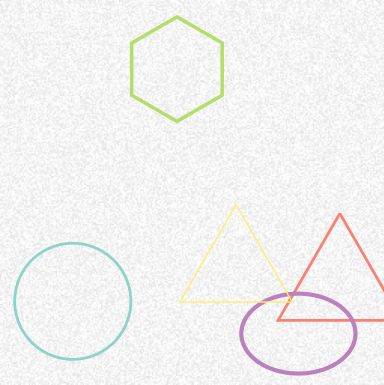[{"shape": "circle", "thickness": 2, "radius": 0.75, "center": [0.189, 0.217]}, {"shape": "triangle", "thickness": 2, "radius": 0.93, "center": [0.883, 0.26]}, {"shape": "hexagon", "thickness": 2.5, "radius": 0.68, "center": [0.46, 0.82]}, {"shape": "oval", "thickness": 3, "radius": 0.74, "center": [0.775, 0.134]}, {"shape": "triangle", "thickness": 1, "radius": 0.84, "center": [0.613, 0.3]}]